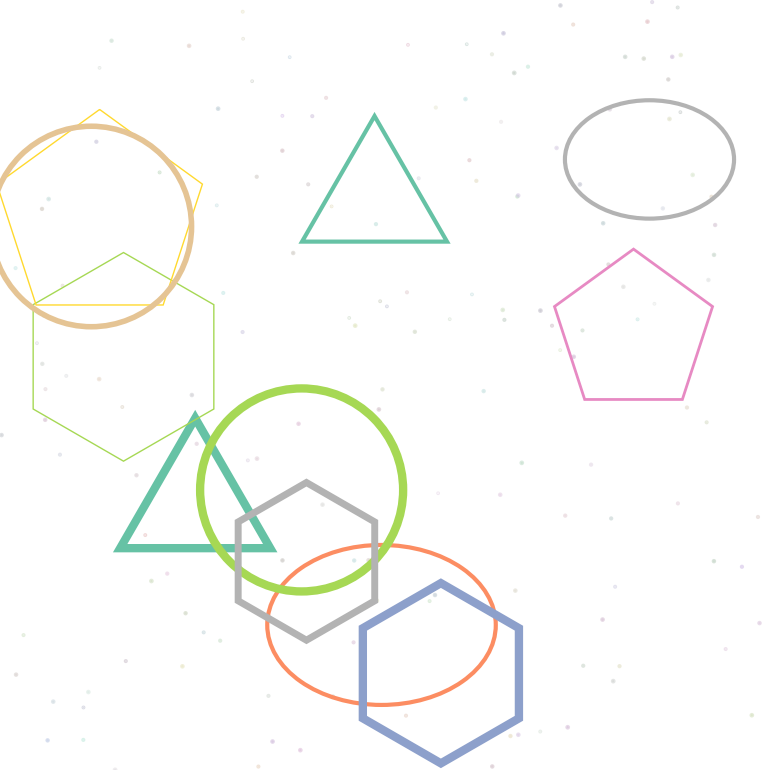[{"shape": "triangle", "thickness": 3, "radius": 0.56, "center": [0.254, 0.344]}, {"shape": "triangle", "thickness": 1.5, "radius": 0.54, "center": [0.486, 0.741]}, {"shape": "oval", "thickness": 1.5, "radius": 0.74, "center": [0.495, 0.188]}, {"shape": "hexagon", "thickness": 3, "radius": 0.59, "center": [0.573, 0.126]}, {"shape": "pentagon", "thickness": 1, "radius": 0.54, "center": [0.823, 0.569]}, {"shape": "circle", "thickness": 3, "radius": 0.66, "center": [0.392, 0.364]}, {"shape": "hexagon", "thickness": 0.5, "radius": 0.68, "center": [0.16, 0.537]}, {"shape": "pentagon", "thickness": 0.5, "radius": 0.7, "center": [0.129, 0.717]}, {"shape": "circle", "thickness": 2, "radius": 0.65, "center": [0.119, 0.706]}, {"shape": "oval", "thickness": 1.5, "radius": 0.55, "center": [0.843, 0.793]}, {"shape": "hexagon", "thickness": 2.5, "radius": 0.51, "center": [0.398, 0.271]}]